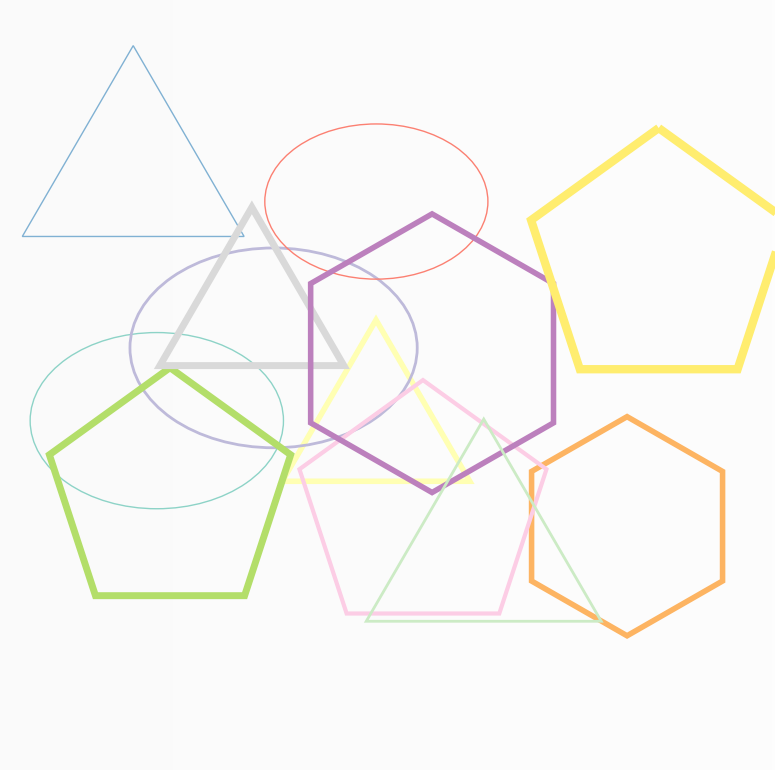[{"shape": "oval", "thickness": 0.5, "radius": 0.82, "center": [0.202, 0.454]}, {"shape": "triangle", "thickness": 2, "radius": 0.7, "center": [0.485, 0.445]}, {"shape": "oval", "thickness": 1, "radius": 0.93, "center": [0.353, 0.548]}, {"shape": "oval", "thickness": 0.5, "radius": 0.72, "center": [0.486, 0.738]}, {"shape": "triangle", "thickness": 0.5, "radius": 0.83, "center": [0.172, 0.776]}, {"shape": "hexagon", "thickness": 2, "radius": 0.71, "center": [0.809, 0.317]}, {"shape": "pentagon", "thickness": 2.5, "radius": 0.82, "center": [0.219, 0.359]}, {"shape": "pentagon", "thickness": 1.5, "radius": 0.84, "center": [0.546, 0.339]}, {"shape": "triangle", "thickness": 2.5, "radius": 0.69, "center": [0.325, 0.594]}, {"shape": "hexagon", "thickness": 2, "radius": 0.9, "center": [0.558, 0.541]}, {"shape": "triangle", "thickness": 1, "radius": 0.88, "center": [0.624, 0.281]}, {"shape": "pentagon", "thickness": 3, "radius": 0.87, "center": [0.85, 0.661]}]